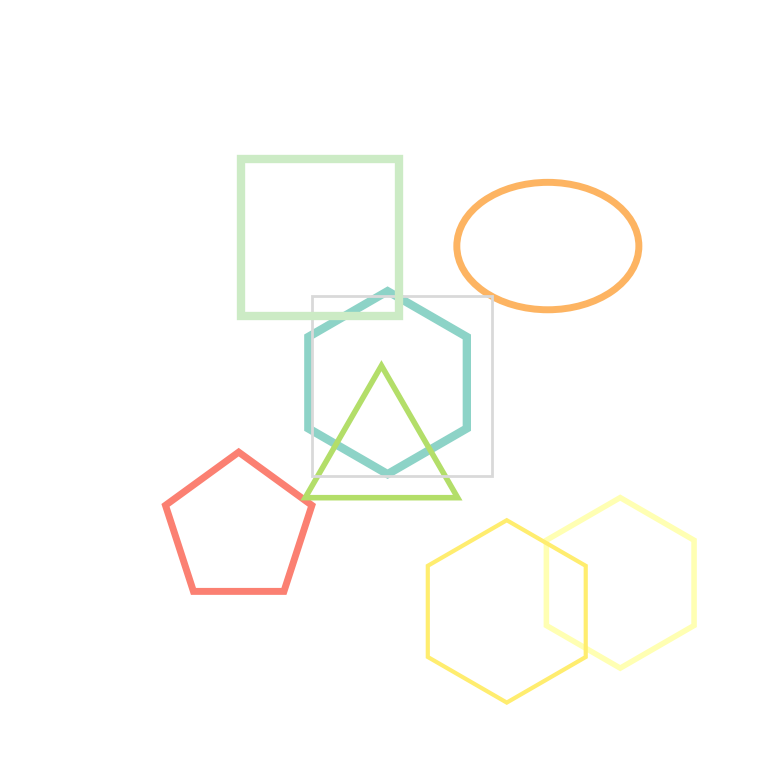[{"shape": "hexagon", "thickness": 3, "radius": 0.59, "center": [0.503, 0.503]}, {"shape": "hexagon", "thickness": 2, "radius": 0.55, "center": [0.805, 0.243]}, {"shape": "pentagon", "thickness": 2.5, "radius": 0.5, "center": [0.31, 0.313]}, {"shape": "oval", "thickness": 2.5, "radius": 0.59, "center": [0.711, 0.68]}, {"shape": "triangle", "thickness": 2, "radius": 0.57, "center": [0.495, 0.411]}, {"shape": "square", "thickness": 1, "radius": 0.58, "center": [0.522, 0.499]}, {"shape": "square", "thickness": 3, "radius": 0.51, "center": [0.416, 0.691]}, {"shape": "hexagon", "thickness": 1.5, "radius": 0.59, "center": [0.658, 0.206]}]